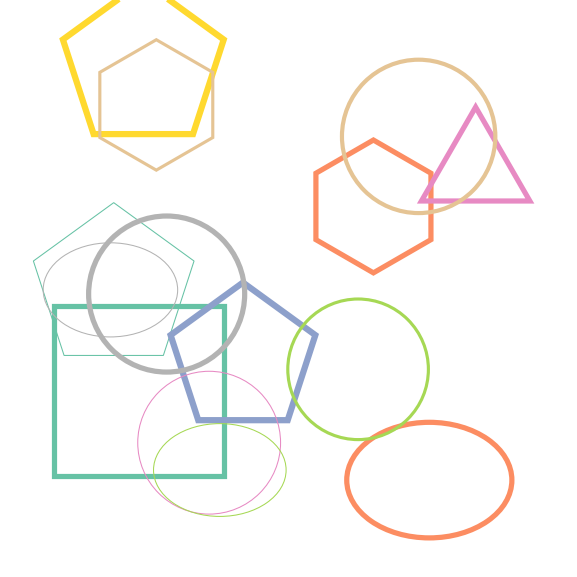[{"shape": "square", "thickness": 2.5, "radius": 0.74, "center": [0.241, 0.323]}, {"shape": "pentagon", "thickness": 0.5, "radius": 0.73, "center": [0.197, 0.502]}, {"shape": "oval", "thickness": 2.5, "radius": 0.71, "center": [0.743, 0.168]}, {"shape": "hexagon", "thickness": 2.5, "radius": 0.57, "center": [0.647, 0.642]}, {"shape": "pentagon", "thickness": 3, "radius": 0.66, "center": [0.421, 0.378]}, {"shape": "circle", "thickness": 0.5, "radius": 0.62, "center": [0.362, 0.233]}, {"shape": "triangle", "thickness": 2.5, "radius": 0.54, "center": [0.824, 0.705]}, {"shape": "oval", "thickness": 0.5, "radius": 0.57, "center": [0.381, 0.185]}, {"shape": "circle", "thickness": 1.5, "radius": 0.61, "center": [0.62, 0.36]}, {"shape": "pentagon", "thickness": 3, "radius": 0.73, "center": [0.248, 0.885]}, {"shape": "circle", "thickness": 2, "radius": 0.66, "center": [0.725, 0.763]}, {"shape": "hexagon", "thickness": 1.5, "radius": 0.56, "center": [0.271, 0.817]}, {"shape": "oval", "thickness": 0.5, "radius": 0.58, "center": [0.191, 0.497]}, {"shape": "circle", "thickness": 2.5, "radius": 0.68, "center": [0.289, 0.49]}]